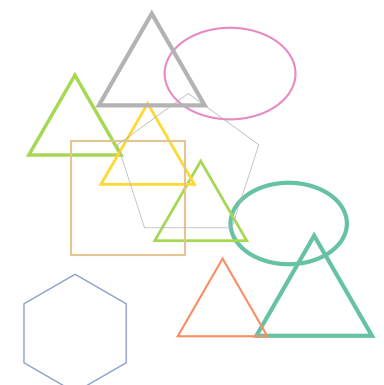[{"shape": "oval", "thickness": 3, "radius": 0.76, "center": [0.75, 0.419]}, {"shape": "triangle", "thickness": 3, "radius": 0.87, "center": [0.816, 0.215]}, {"shape": "triangle", "thickness": 1.5, "radius": 0.67, "center": [0.578, 0.194]}, {"shape": "hexagon", "thickness": 1, "radius": 0.77, "center": [0.195, 0.134]}, {"shape": "oval", "thickness": 1.5, "radius": 0.85, "center": [0.598, 0.809]}, {"shape": "triangle", "thickness": 2.5, "radius": 0.69, "center": [0.195, 0.667]}, {"shape": "triangle", "thickness": 2, "radius": 0.69, "center": [0.521, 0.444]}, {"shape": "triangle", "thickness": 2, "radius": 0.7, "center": [0.384, 0.591]}, {"shape": "square", "thickness": 1.5, "radius": 0.74, "center": [0.332, 0.485]}, {"shape": "triangle", "thickness": 3, "radius": 0.79, "center": [0.394, 0.806]}, {"shape": "pentagon", "thickness": 0.5, "radius": 0.96, "center": [0.489, 0.564]}]